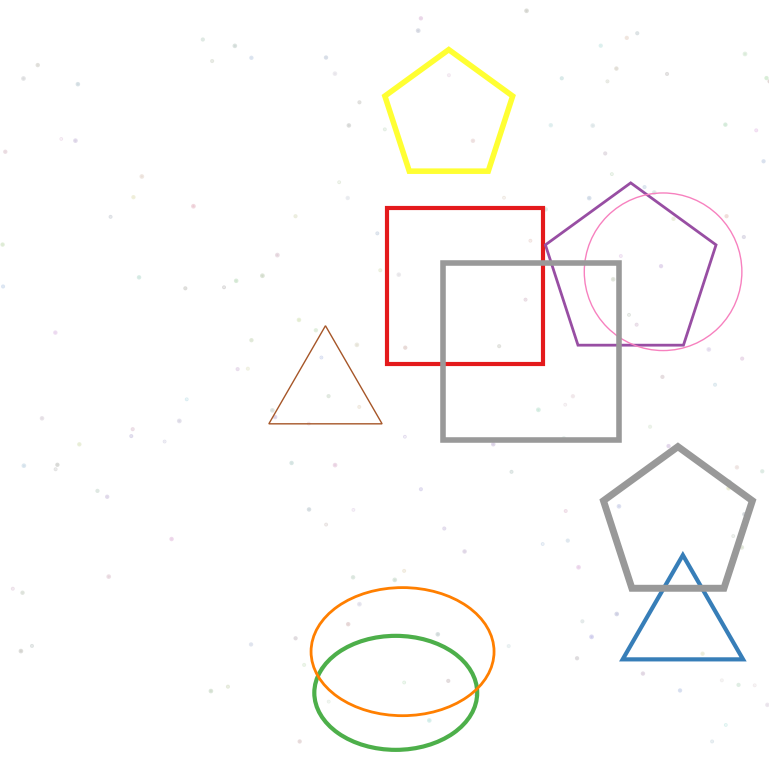[{"shape": "square", "thickness": 1.5, "radius": 0.51, "center": [0.604, 0.629]}, {"shape": "triangle", "thickness": 1.5, "radius": 0.45, "center": [0.887, 0.189]}, {"shape": "oval", "thickness": 1.5, "radius": 0.53, "center": [0.514, 0.1]}, {"shape": "pentagon", "thickness": 1, "radius": 0.58, "center": [0.819, 0.646]}, {"shape": "oval", "thickness": 1, "radius": 0.59, "center": [0.523, 0.154]}, {"shape": "pentagon", "thickness": 2, "radius": 0.44, "center": [0.583, 0.848]}, {"shape": "triangle", "thickness": 0.5, "radius": 0.42, "center": [0.423, 0.492]}, {"shape": "circle", "thickness": 0.5, "radius": 0.51, "center": [0.861, 0.647]}, {"shape": "pentagon", "thickness": 2.5, "radius": 0.51, "center": [0.88, 0.318]}, {"shape": "square", "thickness": 2, "radius": 0.57, "center": [0.69, 0.543]}]